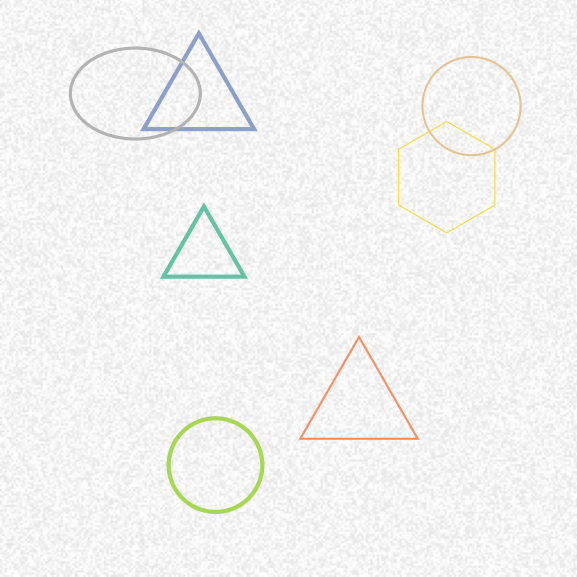[{"shape": "triangle", "thickness": 2, "radius": 0.4, "center": [0.353, 0.561]}, {"shape": "triangle", "thickness": 1, "radius": 0.59, "center": [0.622, 0.298]}, {"shape": "triangle", "thickness": 2, "radius": 0.55, "center": [0.344, 0.831]}, {"shape": "circle", "thickness": 2, "radius": 0.41, "center": [0.373, 0.194]}, {"shape": "hexagon", "thickness": 0.5, "radius": 0.48, "center": [0.773, 0.692]}, {"shape": "circle", "thickness": 1, "radius": 0.43, "center": [0.817, 0.815]}, {"shape": "oval", "thickness": 1.5, "radius": 0.56, "center": [0.234, 0.837]}]